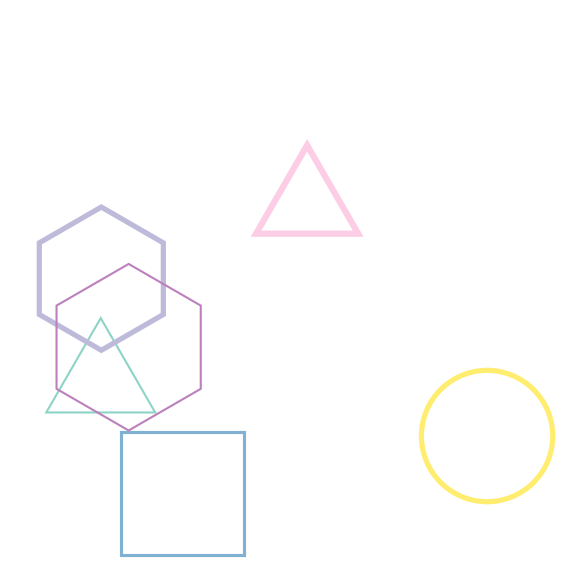[{"shape": "triangle", "thickness": 1, "radius": 0.54, "center": [0.174, 0.339]}, {"shape": "hexagon", "thickness": 2.5, "radius": 0.62, "center": [0.175, 0.517]}, {"shape": "square", "thickness": 1.5, "radius": 0.53, "center": [0.317, 0.145]}, {"shape": "triangle", "thickness": 3, "radius": 0.51, "center": [0.532, 0.646]}, {"shape": "hexagon", "thickness": 1, "radius": 0.72, "center": [0.223, 0.398]}, {"shape": "circle", "thickness": 2.5, "radius": 0.57, "center": [0.843, 0.244]}]